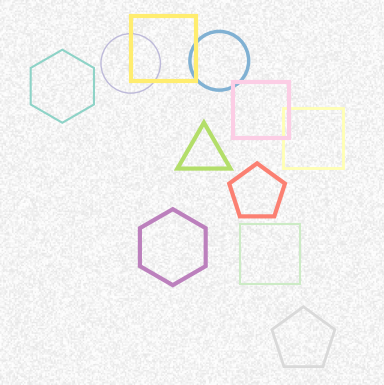[{"shape": "hexagon", "thickness": 1.5, "radius": 0.47, "center": [0.162, 0.776]}, {"shape": "square", "thickness": 2, "radius": 0.39, "center": [0.814, 0.642]}, {"shape": "circle", "thickness": 1, "radius": 0.39, "center": [0.339, 0.835]}, {"shape": "pentagon", "thickness": 3, "radius": 0.38, "center": [0.668, 0.5]}, {"shape": "circle", "thickness": 2.5, "radius": 0.38, "center": [0.57, 0.842]}, {"shape": "triangle", "thickness": 3, "radius": 0.4, "center": [0.53, 0.602]}, {"shape": "square", "thickness": 3, "radius": 0.37, "center": [0.678, 0.714]}, {"shape": "pentagon", "thickness": 2, "radius": 0.43, "center": [0.788, 0.117]}, {"shape": "hexagon", "thickness": 3, "radius": 0.49, "center": [0.449, 0.358]}, {"shape": "square", "thickness": 1.5, "radius": 0.39, "center": [0.7, 0.341]}, {"shape": "square", "thickness": 3, "radius": 0.43, "center": [0.425, 0.874]}]